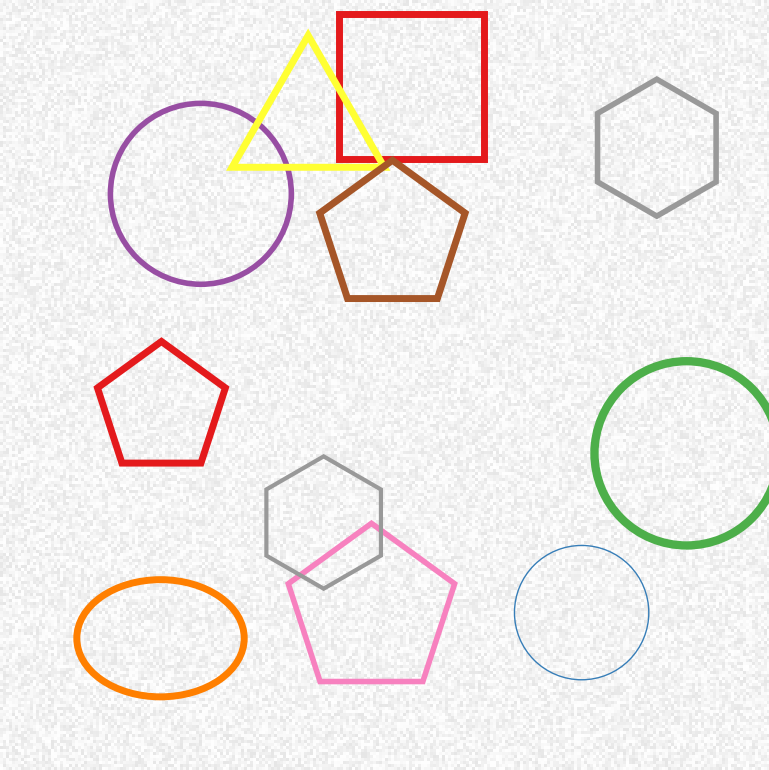[{"shape": "square", "thickness": 2.5, "radius": 0.47, "center": [0.535, 0.888]}, {"shape": "pentagon", "thickness": 2.5, "radius": 0.44, "center": [0.21, 0.469]}, {"shape": "circle", "thickness": 0.5, "radius": 0.44, "center": [0.755, 0.204]}, {"shape": "circle", "thickness": 3, "radius": 0.6, "center": [0.892, 0.411]}, {"shape": "circle", "thickness": 2, "radius": 0.59, "center": [0.261, 0.748]}, {"shape": "oval", "thickness": 2.5, "radius": 0.54, "center": [0.208, 0.171]}, {"shape": "triangle", "thickness": 2.5, "radius": 0.57, "center": [0.4, 0.84]}, {"shape": "pentagon", "thickness": 2.5, "radius": 0.5, "center": [0.51, 0.693]}, {"shape": "pentagon", "thickness": 2, "radius": 0.57, "center": [0.482, 0.207]}, {"shape": "hexagon", "thickness": 1.5, "radius": 0.43, "center": [0.42, 0.321]}, {"shape": "hexagon", "thickness": 2, "radius": 0.44, "center": [0.853, 0.808]}]